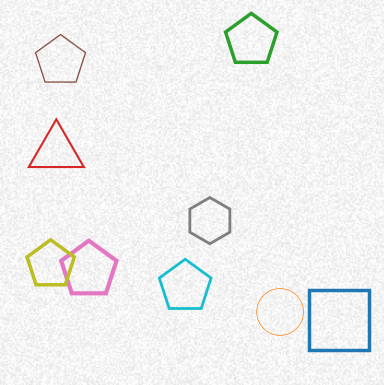[{"shape": "square", "thickness": 2.5, "radius": 0.39, "center": [0.881, 0.168]}, {"shape": "circle", "thickness": 0.5, "radius": 0.3, "center": [0.728, 0.19]}, {"shape": "pentagon", "thickness": 2.5, "radius": 0.35, "center": [0.653, 0.895]}, {"shape": "triangle", "thickness": 1.5, "radius": 0.41, "center": [0.146, 0.607]}, {"shape": "pentagon", "thickness": 1, "radius": 0.34, "center": [0.157, 0.842]}, {"shape": "pentagon", "thickness": 3, "radius": 0.38, "center": [0.231, 0.299]}, {"shape": "hexagon", "thickness": 2, "radius": 0.3, "center": [0.545, 0.427]}, {"shape": "pentagon", "thickness": 2.5, "radius": 0.32, "center": [0.132, 0.313]}, {"shape": "pentagon", "thickness": 2, "radius": 0.35, "center": [0.481, 0.256]}]